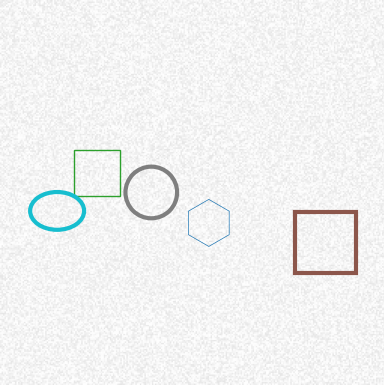[{"shape": "hexagon", "thickness": 0.5, "radius": 0.31, "center": [0.542, 0.421]}, {"shape": "square", "thickness": 1, "radius": 0.3, "center": [0.251, 0.55]}, {"shape": "square", "thickness": 3, "radius": 0.4, "center": [0.846, 0.37]}, {"shape": "circle", "thickness": 3, "radius": 0.34, "center": [0.393, 0.5]}, {"shape": "oval", "thickness": 3, "radius": 0.35, "center": [0.148, 0.452]}]